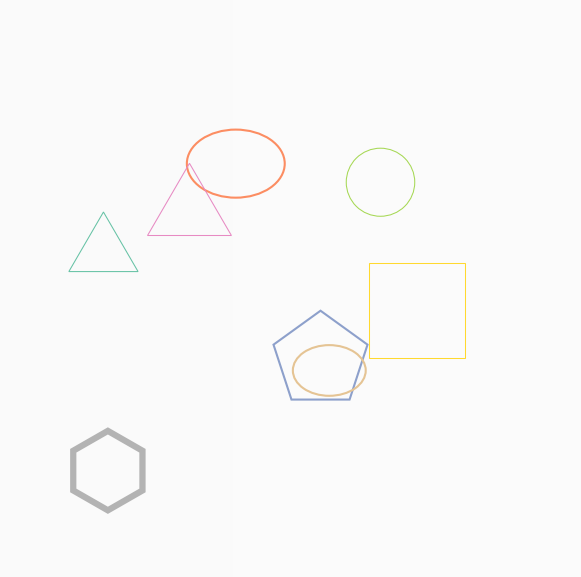[{"shape": "triangle", "thickness": 0.5, "radius": 0.34, "center": [0.178, 0.563]}, {"shape": "oval", "thickness": 1, "radius": 0.42, "center": [0.406, 0.716]}, {"shape": "pentagon", "thickness": 1, "radius": 0.43, "center": [0.551, 0.376]}, {"shape": "triangle", "thickness": 0.5, "radius": 0.42, "center": [0.326, 0.633]}, {"shape": "circle", "thickness": 0.5, "radius": 0.29, "center": [0.655, 0.684]}, {"shape": "square", "thickness": 0.5, "radius": 0.41, "center": [0.717, 0.462]}, {"shape": "oval", "thickness": 1, "radius": 0.31, "center": [0.567, 0.358]}, {"shape": "hexagon", "thickness": 3, "radius": 0.34, "center": [0.186, 0.184]}]